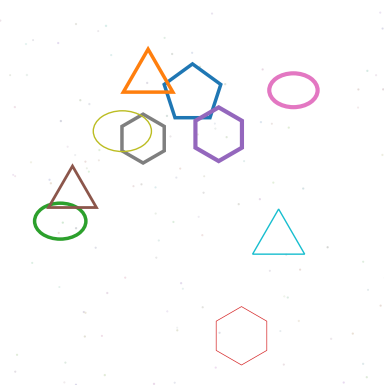[{"shape": "pentagon", "thickness": 2.5, "radius": 0.39, "center": [0.5, 0.757]}, {"shape": "triangle", "thickness": 2.5, "radius": 0.37, "center": [0.385, 0.798]}, {"shape": "oval", "thickness": 2.5, "radius": 0.33, "center": [0.156, 0.426]}, {"shape": "hexagon", "thickness": 0.5, "radius": 0.38, "center": [0.627, 0.128]}, {"shape": "hexagon", "thickness": 3, "radius": 0.35, "center": [0.568, 0.651]}, {"shape": "triangle", "thickness": 2, "radius": 0.36, "center": [0.188, 0.497]}, {"shape": "oval", "thickness": 3, "radius": 0.31, "center": [0.762, 0.766]}, {"shape": "hexagon", "thickness": 2.5, "radius": 0.32, "center": [0.372, 0.64]}, {"shape": "oval", "thickness": 1, "radius": 0.38, "center": [0.318, 0.659]}, {"shape": "triangle", "thickness": 1, "radius": 0.39, "center": [0.724, 0.379]}]